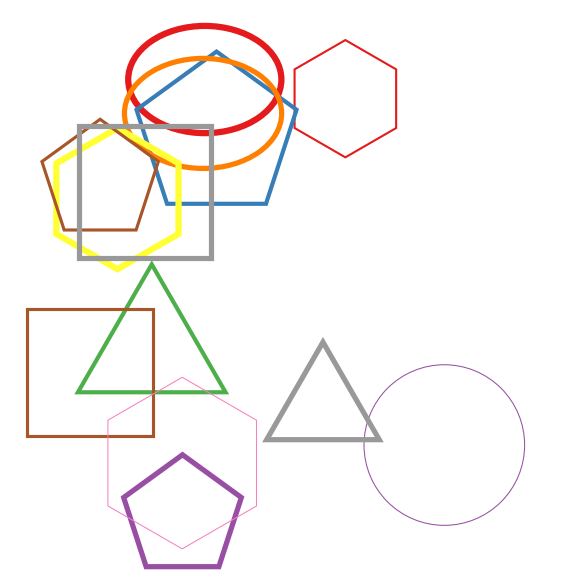[{"shape": "hexagon", "thickness": 1, "radius": 0.51, "center": [0.598, 0.828]}, {"shape": "oval", "thickness": 3, "radius": 0.66, "center": [0.355, 0.861]}, {"shape": "pentagon", "thickness": 2, "radius": 0.73, "center": [0.375, 0.764]}, {"shape": "triangle", "thickness": 2, "radius": 0.74, "center": [0.263, 0.394]}, {"shape": "circle", "thickness": 0.5, "radius": 0.7, "center": [0.769, 0.228]}, {"shape": "pentagon", "thickness": 2.5, "radius": 0.54, "center": [0.316, 0.105]}, {"shape": "oval", "thickness": 2.5, "radius": 0.68, "center": [0.352, 0.803]}, {"shape": "hexagon", "thickness": 3, "radius": 0.61, "center": [0.203, 0.655]}, {"shape": "square", "thickness": 1.5, "radius": 0.55, "center": [0.156, 0.353]}, {"shape": "pentagon", "thickness": 1.5, "radius": 0.53, "center": [0.173, 0.687]}, {"shape": "hexagon", "thickness": 0.5, "radius": 0.74, "center": [0.316, 0.197]}, {"shape": "triangle", "thickness": 2.5, "radius": 0.56, "center": [0.559, 0.294]}, {"shape": "square", "thickness": 2.5, "radius": 0.57, "center": [0.252, 0.666]}]